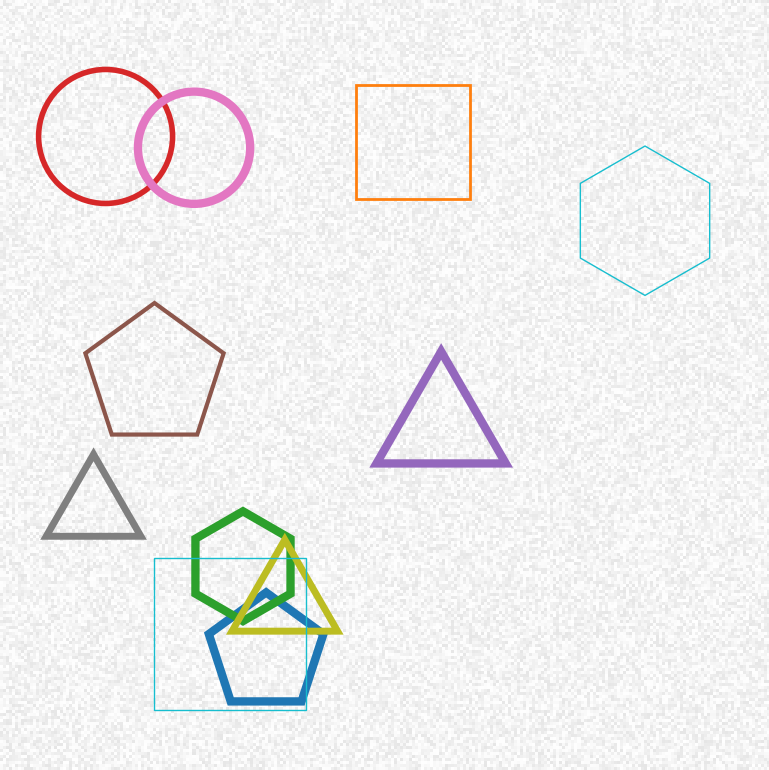[{"shape": "pentagon", "thickness": 3, "radius": 0.39, "center": [0.346, 0.152]}, {"shape": "square", "thickness": 1, "radius": 0.37, "center": [0.536, 0.816]}, {"shape": "hexagon", "thickness": 3, "radius": 0.36, "center": [0.316, 0.265]}, {"shape": "circle", "thickness": 2, "radius": 0.44, "center": [0.137, 0.823]}, {"shape": "triangle", "thickness": 3, "radius": 0.48, "center": [0.573, 0.447]}, {"shape": "pentagon", "thickness": 1.5, "radius": 0.47, "center": [0.201, 0.512]}, {"shape": "circle", "thickness": 3, "radius": 0.36, "center": [0.252, 0.808]}, {"shape": "triangle", "thickness": 2.5, "radius": 0.35, "center": [0.121, 0.339]}, {"shape": "triangle", "thickness": 2.5, "radius": 0.4, "center": [0.37, 0.22]}, {"shape": "hexagon", "thickness": 0.5, "radius": 0.48, "center": [0.838, 0.713]}, {"shape": "square", "thickness": 0.5, "radius": 0.49, "center": [0.299, 0.177]}]